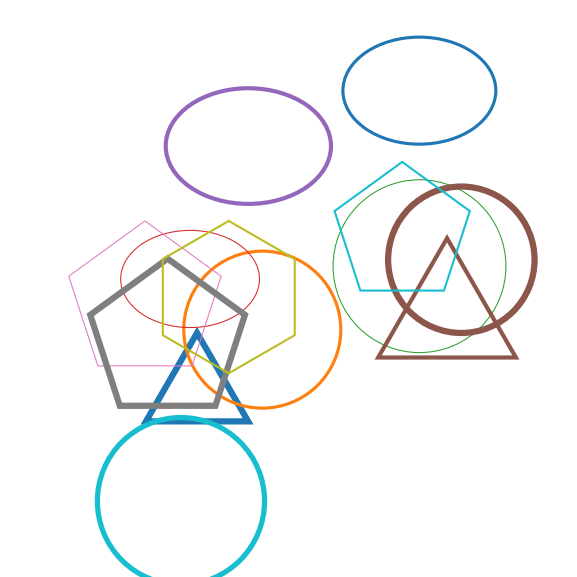[{"shape": "oval", "thickness": 1.5, "radius": 0.66, "center": [0.726, 0.842]}, {"shape": "triangle", "thickness": 3, "radius": 0.51, "center": [0.341, 0.321]}, {"shape": "circle", "thickness": 1.5, "radius": 0.68, "center": [0.454, 0.428]}, {"shape": "circle", "thickness": 0.5, "radius": 0.75, "center": [0.726, 0.538]}, {"shape": "oval", "thickness": 0.5, "radius": 0.6, "center": [0.329, 0.516]}, {"shape": "oval", "thickness": 2, "radius": 0.72, "center": [0.43, 0.746]}, {"shape": "circle", "thickness": 3, "radius": 0.63, "center": [0.799, 0.549]}, {"shape": "triangle", "thickness": 2, "radius": 0.69, "center": [0.774, 0.449]}, {"shape": "pentagon", "thickness": 0.5, "radius": 0.69, "center": [0.251, 0.478]}, {"shape": "pentagon", "thickness": 3, "radius": 0.7, "center": [0.29, 0.41]}, {"shape": "hexagon", "thickness": 1, "radius": 0.66, "center": [0.396, 0.485]}, {"shape": "pentagon", "thickness": 1, "radius": 0.62, "center": [0.696, 0.596]}, {"shape": "circle", "thickness": 2.5, "radius": 0.72, "center": [0.313, 0.131]}]